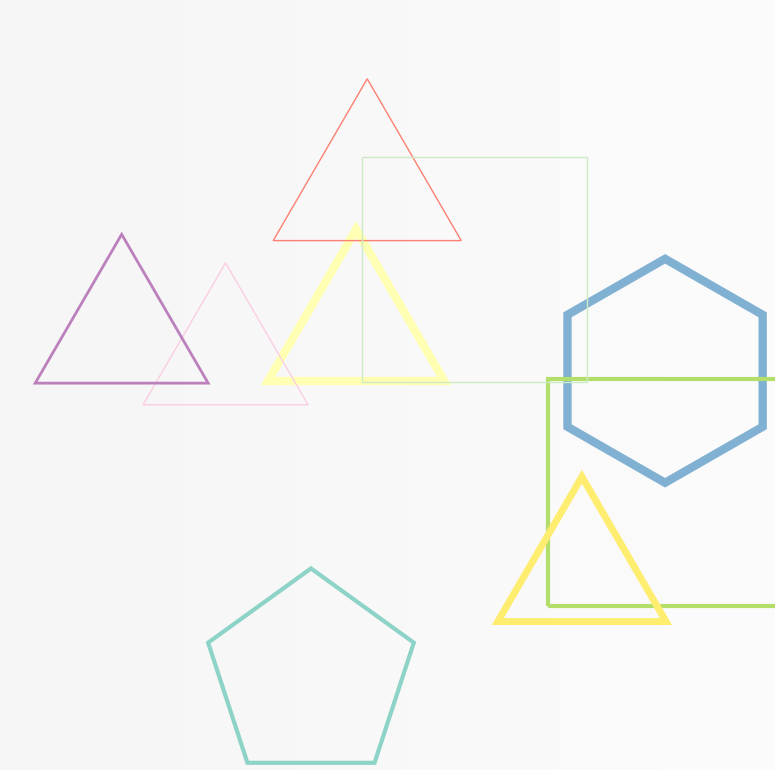[{"shape": "pentagon", "thickness": 1.5, "radius": 0.7, "center": [0.401, 0.122]}, {"shape": "triangle", "thickness": 3, "radius": 0.66, "center": [0.459, 0.571]}, {"shape": "triangle", "thickness": 0.5, "radius": 0.7, "center": [0.474, 0.758]}, {"shape": "hexagon", "thickness": 3, "radius": 0.73, "center": [0.858, 0.518]}, {"shape": "square", "thickness": 1.5, "radius": 0.74, "center": [0.854, 0.361]}, {"shape": "triangle", "thickness": 0.5, "radius": 0.61, "center": [0.291, 0.536]}, {"shape": "triangle", "thickness": 1, "radius": 0.64, "center": [0.157, 0.567]}, {"shape": "square", "thickness": 0.5, "radius": 0.73, "center": [0.612, 0.65]}, {"shape": "triangle", "thickness": 2.5, "radius": 0.63, "center": [0.751, 0.255]}]